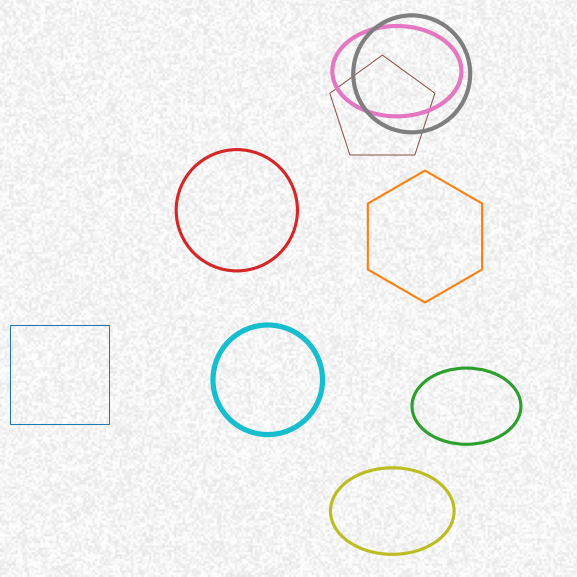[{"shape": "square", "thickness": 0.5, "radius": 0.43, "center": [0.103, 0.351]}, {"shape": "hexagon", "thickness": 1, "radius": 0.57, "center": [0.736, 0.59]}, {"shape": "oval", "thickness": 1.5, "radius": 0.47, "center": [0.808, 0.296]}, {"shape": "circle", "thickness": 1.5, "radius": 0.53, "center": [0.41, 0.635]}, {"shape": "pentagon", "thickness": 0.5, "radius": 0.48, "center": [0.662, 0.808]}, {"shape": "oval", "thickness": 2, "radius": 0.56, "center": [0.687, 0.876]}, {"shape": "circle", "thickness": 2, "radius": 0.51, "center": [0.713, 0.871]}, {"shape": "oval", "thickness": 1.5, "radius": 0.54, "center": [0.679, 0.114]}, {"shape": "circle", "thickness": 2.5, "radius": 0.47, "center": [0.464, 0.342]}]